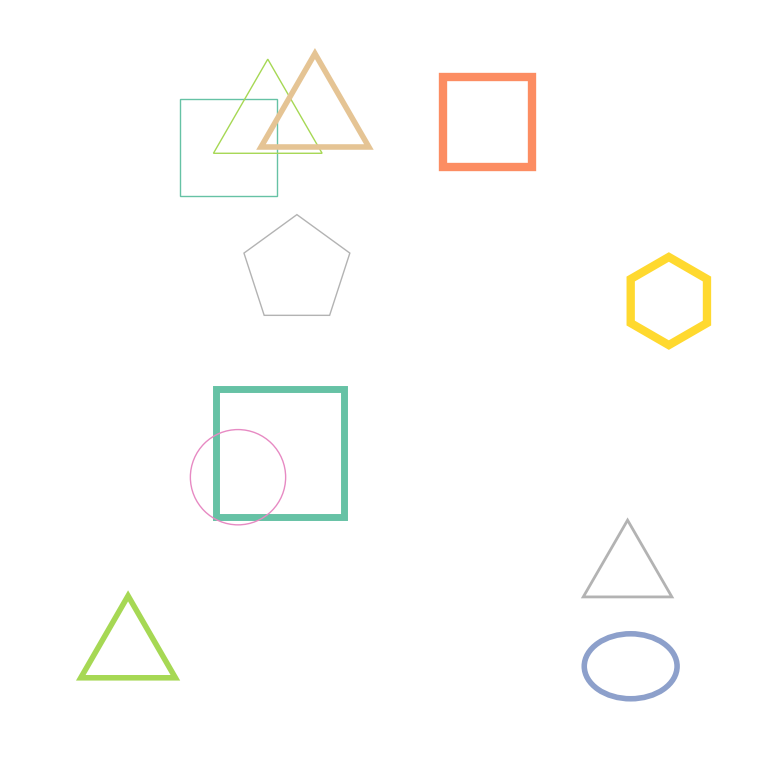[{"shape": "square", "thickness": 2.5, "radius": 0.42, "center": [0.364, 0.412]}, {"shape": "square", "thickness": 0.5, "radius": 0.32, "center": [0.297, 0.808]}, {"shape": "square", "thickness": 3, "radius": 0.29, "center": [0.633, 0.842]}, {"shape": "oval", "thickness": 2, "radius": 0.3, "center": [0.819, 0.135]}, {"shape": "circle", "thickness": 0.5, "radius": 0.31, "center": [0.309, 0.38]}, {"shape": "triangle", "thickness": 0.5, "radius": 0.41, "center": [0.348, 0.842]}, {"shape": "triangle", "thickness": 2, "radius": 0.35, "center": [0.166, 0.155]}, {"shape": "hexagon", "thickness": 3, "radius": 0.29, "center": [0.869, 0.609]}, {"shape": "triangle", "thickness": 2, "radius": 0.4, "center": [0.409, 0.85]}, {"shape": "triangle", "thickness": 1, "radius": 0.33, "center": [0.815, 0.258]}, {"shape": "pentagon", "thickness": 0.5, "radius": 0.36, "center": [0.386, 0.649]}]